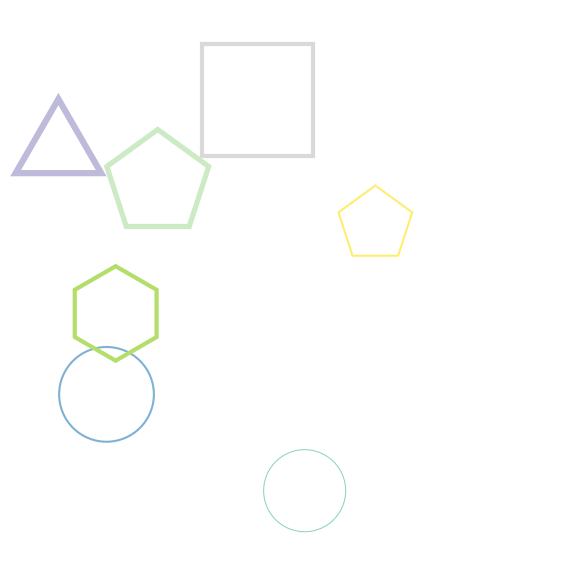[{"shape": "circle", "thickness": 0.5, "radius": 0.36, "center": [0.528, 0.149]}, {"shape": "triangle", "thickness": 3, "radius": 0.43, "center": [0.101, 0.742]}, {"shape": "circle", "thickness": 1, "radius": 0.41, "center": [0.184, 0.316]}, {"shape": "hexagon", "thickness": 2, "radius": 0.41, "center": [0.2, 0.456]}, {"shape": "square", "thickness": 2, "radius": 0.48, "center": [0.446, 0.826]}, {"shape": "pentagon", "thickness": 2.5, "radius": 0.46, "center": [0.273, 0.682]}, {"shape": "pentagon", "thickness": 1, "radius": 0.34, "center": [0.65, 0.611]}]